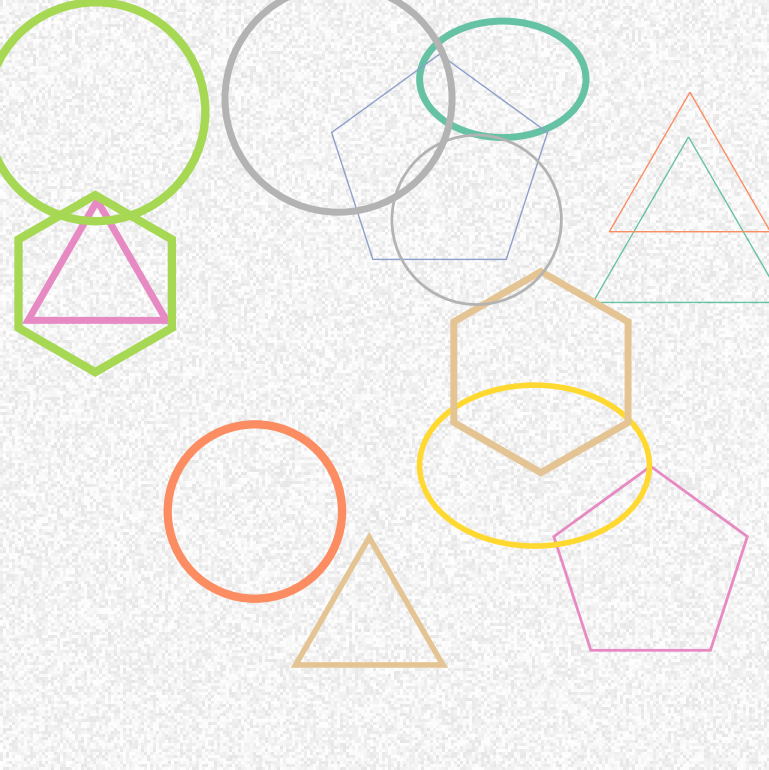[{"shape": "oval", "thickness": 2.5, "radius": 0.54, "center": [0.653, 0.897]}, {"shape": "triangle", "thickness": 0.5, "radius": 0.72, "center": [0.894, 0.679]}, {"shape": "circle", "thickness": 3, "radius": 0.57, "center": [0.331, 0.336]}, {"shape": "triangle", "thickness": 0.5, "radius": 0.6, "center": [0.896, 0.759]}, {"shape": "pentagon", "thickness": 0.5, "radius": 0.74, "center": [0.571, 0.782]}, {"shape": "triangle", "thickness": 2.5, "radius": 0.52, "center": [0.126, 0.636]}, {"shape": "pentagon", "thickness": 1, "radius": 0.66, "center": [0.845, 0.262]}, {"shape": "hexagon", "thickness": 3, "radius": 0.57, "center": [0.124, 0.632]}, {"shape": "circle", "thickness": 3, "radius": 0.71, "center": [0.125, 0.855]}, {"shape": "oval", "thickness": 2, "radius": 0.75, "center": [0.694, 0.395]}, {"shape": "hexagon", "thickness": 2.5, "radius": 0.65, "center": [0.703, 0.517]}, {"shape": "triangle", "thickness": 2, "radius": 0.55, "center": [0.48, 0.192]}, {"shape": "circle", "thickness": 2.5, "radius": 0.74, "center": [0.44, 0.872]}, {"shape": "circle", "thickness": 1, "radius": 0.55, "center": [0.619, 0.715]}]